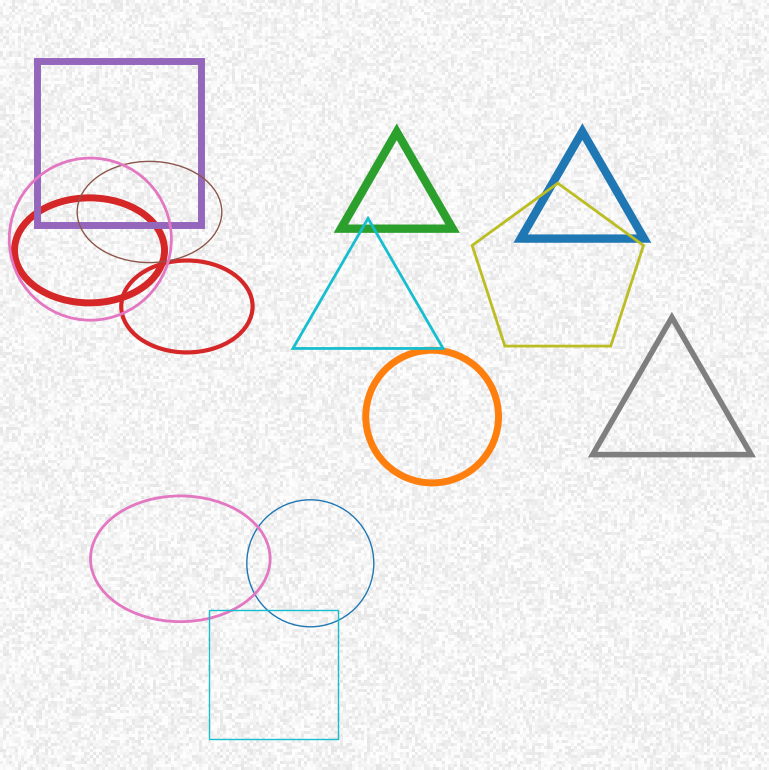[{"shape": "circle", "thickness": 0.5, "radius": 0.41, "center": [0.403, 0.268]}, {"shape": "triangle", "thickness": 3, "radius": 0.46, "center": [0.756, 0.736]}, {"shape": "circle", "thickness": 2.5, "radius": 0.43, "center": [0.561, 0.459]}, {"shape": "triangle", "thickness": 3, "radius": 0.42, "center": [0.515, 0.745]}, {"shape": "oval", "thickness": 1.5, "radius": 0.43, "center": [0.243, 0.602]}, {"shape": "oval", "thickness": 2.5, "radius": 0.49, "center": [0.116, 0.675]}, {"shape": "square", "thickness": 2.5, "radius": 0.53, "center": [0.154, 0.814]}, {"shape": "oval", "thickness": 0.5, "radius": 0.47, "center": [0.194, 0.725]}, {"shape": "oval", "thickness": 1, "radius": 0.58, "center": [0.234, 0.274]}, {"shape": "circle", "thickness": 1, "radius": 0.53, "center": [0.117, 0.689]}, {"shape": "triangle", "thickness": 2, "radius": 0.59, "center": [0.873, 0.469]}, {"shape": "pentagon", "thickness": 1, "radius": 0.58, "center": [0.724, 0.645]}, {"shape": "square", "thickness": 0.5, "radius": 0.42, "center": [0.355, 0.124]}, {"shape": "triangle", "thickness": 1, "radius": 0.56, "center": [0.478, 0.604]}]